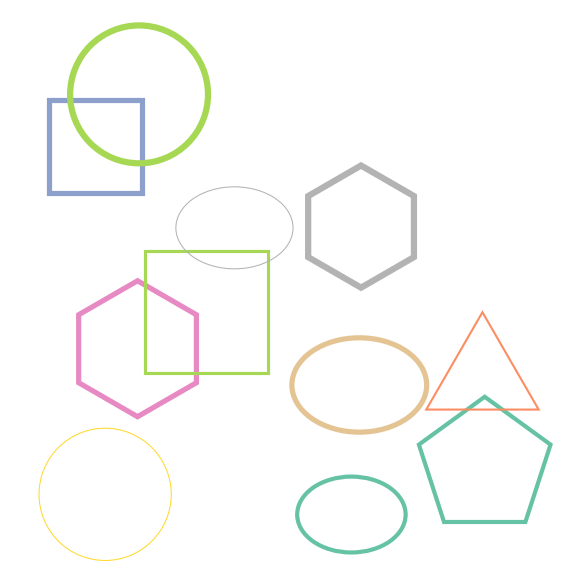[{"shape": "pentagon", "thickness": 2, "radius": 0.6, "center": [0.839, 0.192]}, {"shape": "oval", "thickness": 2, "radius": 0.47, "center": [0.608, 0.108]}, {"shape": "triangle", "thickness": 1, "radius": 0.56, "center": [0.835, 0.346]}, {"shape": "square", "thickness": 2.5, "radius": 0.4, "center": [0.165, 0.745]}, {"shape": "hexagon", "thickness": 2.5, "radius": 0.59, "center": [0.238, 0.395]}, {"shape": "circle", "thickness": 3, "radius": 0.6, "center": [0.241, 0.836]}, {"shape": "square", "thickness": 1.5, "radius": 0.53, "center": [0.357, 0.459]}, {"shape": "circle", "thickness": 0.5, "radius": 0.57, "center": [0.182, 0.143]}, {"shape": "oval", "thickness": 2.5, "radius": 0.58, "center": [0.622, 0.333]}, {"shape": "hexagon", "thickness": 3, "radius": 0.53, "center": [0.625, 0.607]}, {"shape": "oval", "thickness": 0.5, "radius": 0.51, "center": [0.406, 0.605]}]